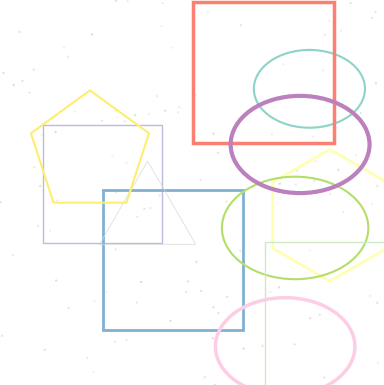[{"shape": "oval", "thickness": 1.5, "radius": 0.72, "center": [0.804, 0.769]}, {"shape": "hexagon", "thickness": 2, "radius": 0.86, "center": [0.857, 0.441]}, {"shape": "square", "thickness": 1, "radius": 0.77, "center": [0.266, 0.522]}, {"shape": "square", "thickness": 2.5, "radius": 0.91, "center": [0.685, 0.812]}, {"shape": "square", "thickness": 2, "radius": 0.91, "center": [0.448, 0.326]}, {"shape": "oval", "thickness": 1.5, "radius": 0.95, "center": [0.767, 0.408]}, {"shape": "oval", "thickness": 2.5, "radius": 0.91, "center": [0.741, 0.1]}, {"shape": "triangle", "thickness": 0.5, "radius": 0.72, "center": [0.383, 0.438]}, {"shape": "oval", "thickness": 3, "radius": 0.9, "center": [0.779, 0.625]}, {"shape": "square", "thickness": 1, "radius": 0.98, "center": [0.886, 0.176]}, {"shape": "pentagon", "thickness": 1.5, "radius": 0.81, "center": [0.234, 0.604]}]